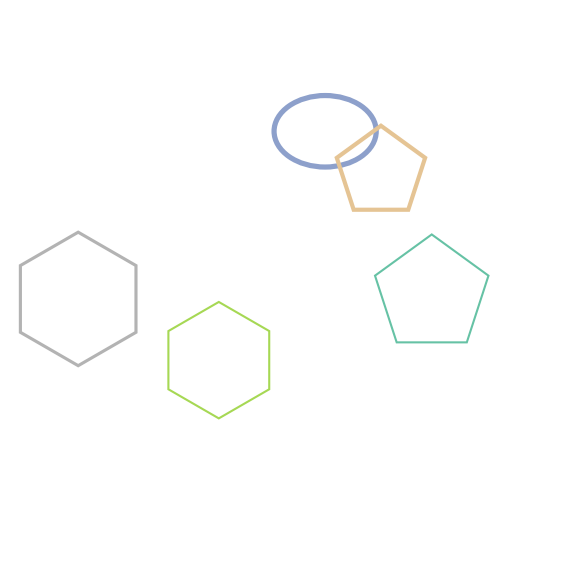[{"shape": "pentagon", "thickness": 1, "radius": 0.52, "center": [0.748, 0.49]}, {"shape": "oval", "thickness": 2.5, "radius": 0.44, "center": [0.563, 0.772]}, {"shape": "hexagon", "thickness": 1, "radius": 0.5, "center": [0.379, 0.375]}, {"shape": "pentagon", "thickness": 2, "radius": 0.4, "center": [0.66, 0.701]}, {"shape": "hexagon", "thickness": 1.5, "radius": 0.58, "center": [0.135, 0.481]}]